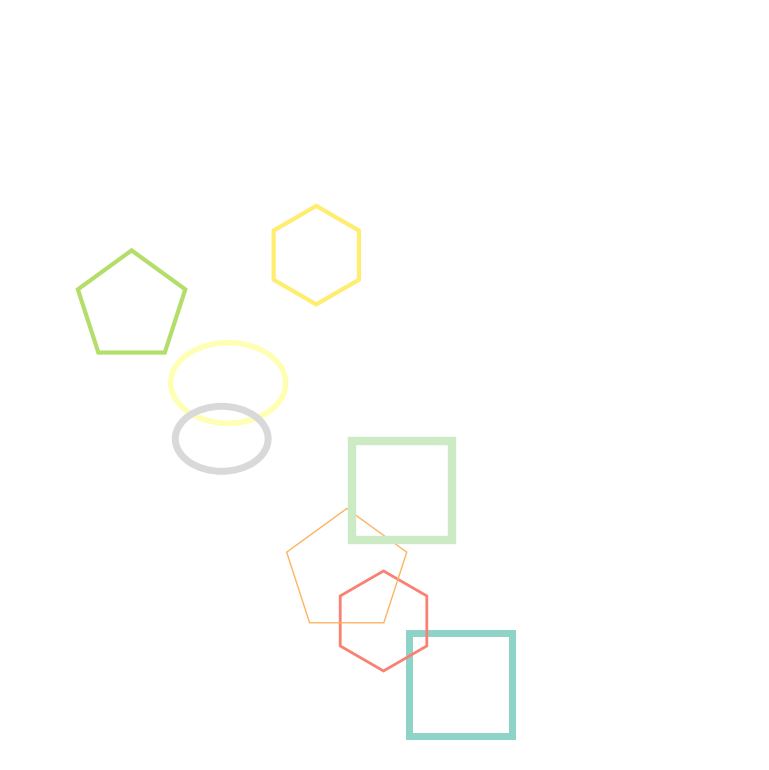[{"shape": "square", "thickness": 2.5, "radius": 0.34, "center": [0.598, 0.112]}, {"shape": "oval", "thickness": 2, "radius": 0.37, "center": [0.296, 0.503]}, {"shape": "hexagon", "thickness": 1, "radius": 0.32, "center": [0.498, 0.194]}, {"shape": "pentagon", "thickness": 0.5, "radius": 0.41, "center": [0.45, 0.258]}, {"shape": "pentagon", "thickness": 1.5, "radius": 0.37, "center": [0.171, 0.601]}, {"shape": "oval", "thickness": 2.5, "radius": 0.3, "center": [0.288, 0.43]}, {"shape": "square", "thickness": 3, "radius": 0.32, "center": [0.522, 0.363]}, {"shape": "hexagon", "thickness": 1.5, "radius": 0.32, "center": [0.411, 0.669]}]